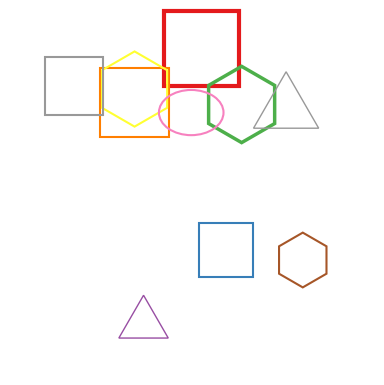[{"shape": "square", "thickness": 3, "radius": 0.48, "center": [0.523, 0.874]}, {"shape": "square", "thickness": 1.5, "radius": 0.35, "center": [0.588, 0.351]}, {"shape": "hexagon", "thickness": 2.5, "radius": 0.5, "center": [0.628, 0.729]}, {"shape": "triangle", "thickness": 1, "radius": 0.37, "center": [0.373, 0.159]}, {"shape": "square", "thickness": 1.5, "radius": 0.45, "center": [0.35, 0.733]}, {"shape": "hexagon", "thickness": 1.5, "radius": 0.49, "center": [0.35, 0.769]}, {"shape": "hexagon", "thickness": 1.5, "radius": 0.36, "center": [0.786, 0.325]}, {"shape": "oval", "thickness": 1.5, "radius": 0.42, "center": [0.497, 0.708]}, {"shape": "triangle", "thickness": 1, "radius": 0.49, "center": [0.743, 0.716]}, {"shape": "square", "thickness": 1.5, "radius": 0.38, "center": [0.192, 0.777]}]